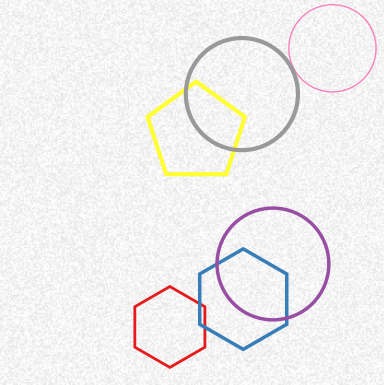[{"shape": "hexagon", "thickness": 2, "radius": 0.53, "center": [0.441, 0.151]}, {"shape": "hexagon", "thickness": 2.5, "radius": 0.65, "center": [0.632, 0.223]}, {"shape": "circle", "thickness": 2.5, "radius": 0.73, "center": [0.709, 0.314]}, {"shape": "pentagon", "thickness": 3, "radius": 0.66, "center": [0.51, 0.655]}, {"shape": "circle", "thickness": 1, "radius": 0.57, "center": [0.864, 0.875]}, {"shape": "circle", "thickness": 3, "radius": 0.73, "center": [0.628, 0.756]}]